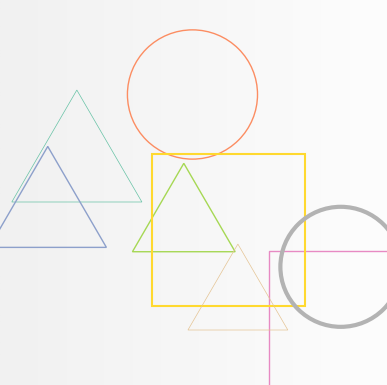[{"shape": "triangle", "thickness": 0.5, "radius": 0.97, "center": [0.198, 0.572]}, {"shape": "circle", "thickness": 1, "radius": 0.84, "center": [0.497, 0.755]}, {"shape": "triangle", "thickness": 1, "radius": 0.87, "center": [0.123, 0.445]}, {"shape": "square", "thickness": 1, "radius": 0.89, "center": [0.872, 0.17]}, {"shape": "triangle", "thickness": 1, "radius": 0.77, "center": [0.474, 0.423]}, {"shape": "square", "thickness": 1.5, "radius": 0.99, "center": [0.59, 0.403]}, {"shape": "triangle", "thickness": 0.5, "radius": 0.74, "center": [0.614, 0.217]}, {"shape": "circle", "thickness": 3, "radius": 0.78, "center": [0.879, 0.307]}]